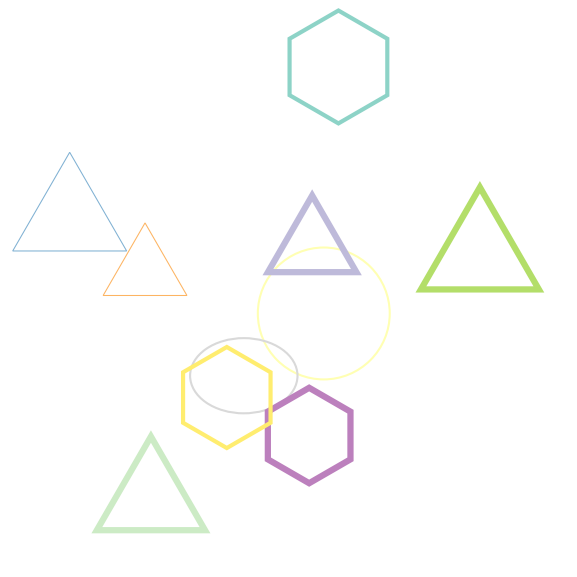[{"shape": "hexagon", "thickness": 2, "radius": 0.49, "center": [0.586, 0.883]}, {"shape": "circle", "thickness": 1, "radius": 0.57, "center": [0.561, 0.456]}, {"shape": "triangle", "thickness": 3, "radius": 0.44, "center": [0.541, 0.572]}, {"shape": "triangle", "thickness": 0.5, "radius": 0.57, "center": [0.121, 0.622]}, {"shape": "triangle", "thickness": 0.5, "radius": 0.42, "center": [0.251, 0.529]}, {"shape": "triangle", "thickness": 3, "radius": 0.59, "center": [0.831, 0.557]}, {"shape": "oval", "thickness": 1, "radius": 0.46, "center": [0.422, 0.349]}, {"shape": "hexagon", "thickness": 3, "radius": 0.41, "center": [0.535, 0.245]}, {"shape": "triangle", "thickness": 3, "radius": 0.54, "center": [0.261, 0.135]}, {"shape": "hexagon", "thickness": 2, "radius": 0.44, "center": [0.393, 0.311]}]